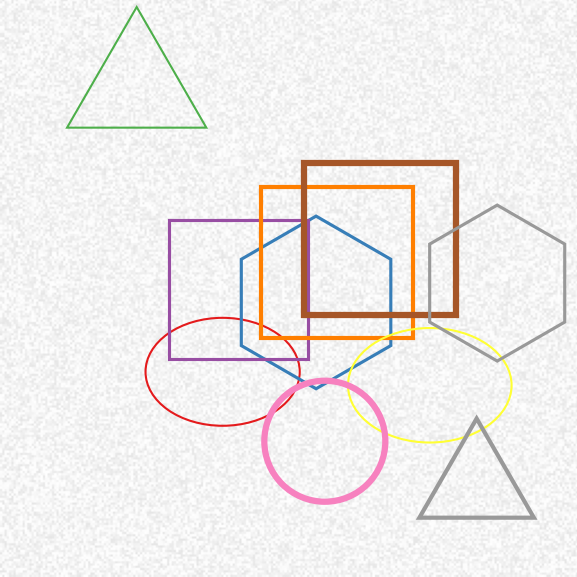[{"shape": "oval", "thickness": 1, "radius": 0.67, "center": [0.386, 0.355]}, {"shape": "hexagon", "thickness": 1.5, "radius": 0.75, "center": [0.547, 0.475]}, {"shape": "triangle", "thickness": 1, "radius": 0.7, "center": [0.237, 0.848]}, {"shape": "square", "thickness": 1.5, "radius": 0.6, "center": [0.413, 0.498]}, {"shape": "square", "thickness": 2, "radius": 0.66, "center": [0.584, 0.544]}, {"shape": "oval", "thickness": 1, "radius": 0.71, "center": [0.744, 0.332]}, {"shape": "square", "thickness": 3, "radius": 0.66, "center": [0.657, 0.586]}, {"shape": "circle", "thickness": 3, "radius": 0.52, "center": [0.562, 0.235]}, {"shape": "triangle", "thickness": 2, "radius": 0.57, "center": [0.825, 0.16]}, {"shape": "hexagon", "thickness": 1.5, "radius": 0.68, "center": [0.861, 0.509]}]